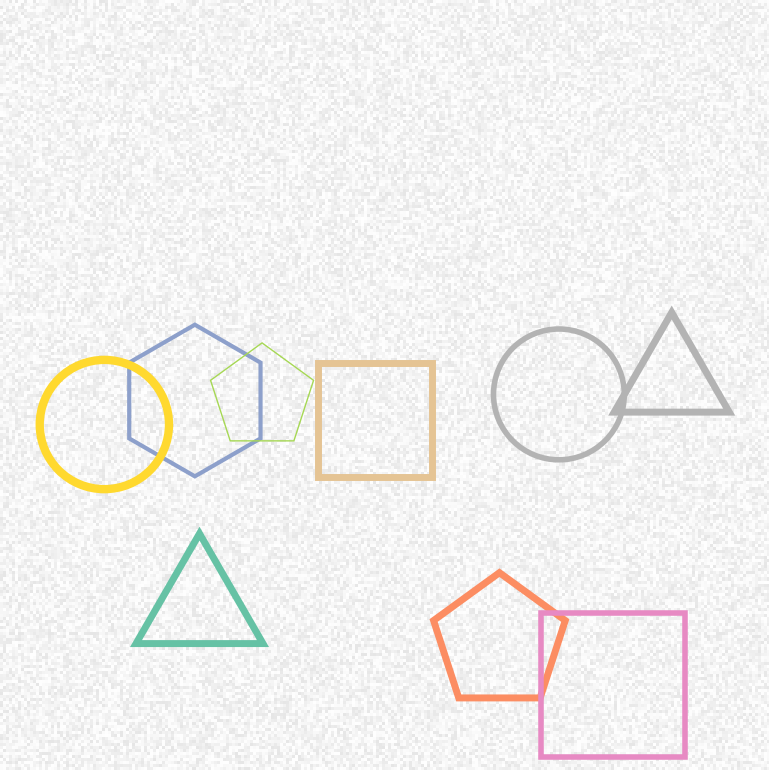[{"shape": "triangle", "thickness": 2.5, "radius": 0.48, "center": [0.259, 0.212]}, {"shape": "pentagon", "thickness": 2.5, "radius": 0.45, "center": [0.649, 0.166]}, {"shape": "hexagon", "thickness": 1.5, "radius": 0.49, "center": [0.253, 0.48]}, {"shape": "square", "thickness": 2, "radius": 0.47, "center": [0.796, 0.111]}, {"shape": "pentagon", "thickness": 0.5, "radius": 0.35, "center": [0.34, 0.484]}, {"shape": "circle", "thickness": 3, "radius": 0.42, "center": [0.136, 0.449]}, {"shape": "square", "thickness": 2.5, "radius": 0.37, "center": [0.488, 0.455]}, {"shape": "triangle", "thickness": 2.5, "radius": 0.43, "center": [0.872, 0.508]}, {"shape": "circle", "thickness": 2, "radius": 0.42, "center": [0.726, 0.488]}]